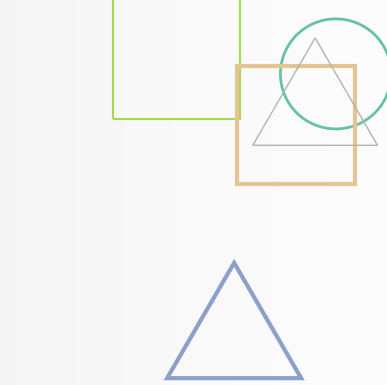[{"shape": "circle", "thickness": 2, "radius": 0.71, "center": [0.867, 0.808]}, {"shape": "triangle", "thickness": 3, "radius": 1.0, "center": [0.604, 0.118]}, {"shape": "square", "thickness": 1.5, "radius": 0.82, "center": [0.455, 0.856]}, {"shape": "square", "thickness": 3, "radius": 0.76, "center": [0.764, 0.676]}, {"shape": "triangle", "thickness": 1, "radius": 0.93, "center": [0.813, 0.715]}]